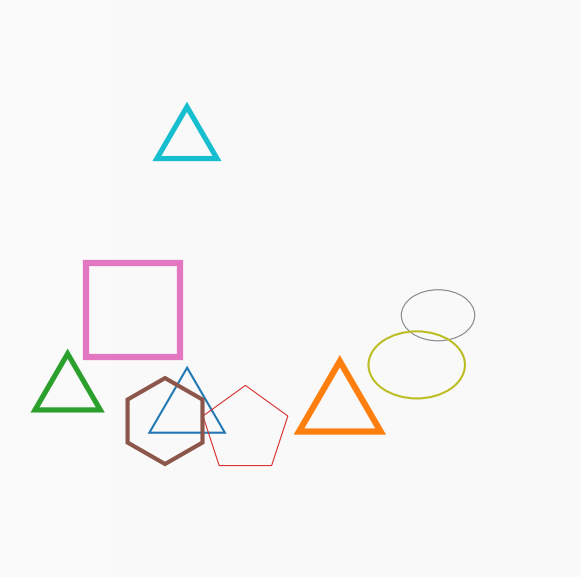[{"shape": "triangle", "thickness": 1, "radius": 0.37, "center": [0.322, 0.287]}, {"shape": "triangle", "thickness": 3, "radius": 0.41, "center": [0.585, 0.292]}, {"shape": "triangle", "thickness": 2.5, "radius": 0.32, "center": [0.116, 0.322]}, {"shape": "pentagon", "thickness": 0.5, "radius": 0.38, "center": [0.422, 0.255]}, {"shape": "hexagon", "thickness": 2, "radius": 0.37, "center": [0.284, 0.27]}, {"shape": "square", "thickness": 3, "radius": 0.41, "center": [0.229, 0.463]}, {"shape": "oval", "thickness": 0.5, "radius": 0.32, "center": [0.754, 0.453]}, {"shape": "oval", "thickness": 1, "radius": 0.41, "center": [0.717, 0.367]}, {"shape": "triangle", "thickness": 2.5, "radius": 0.3, "center": [0.322, 0.754]}]